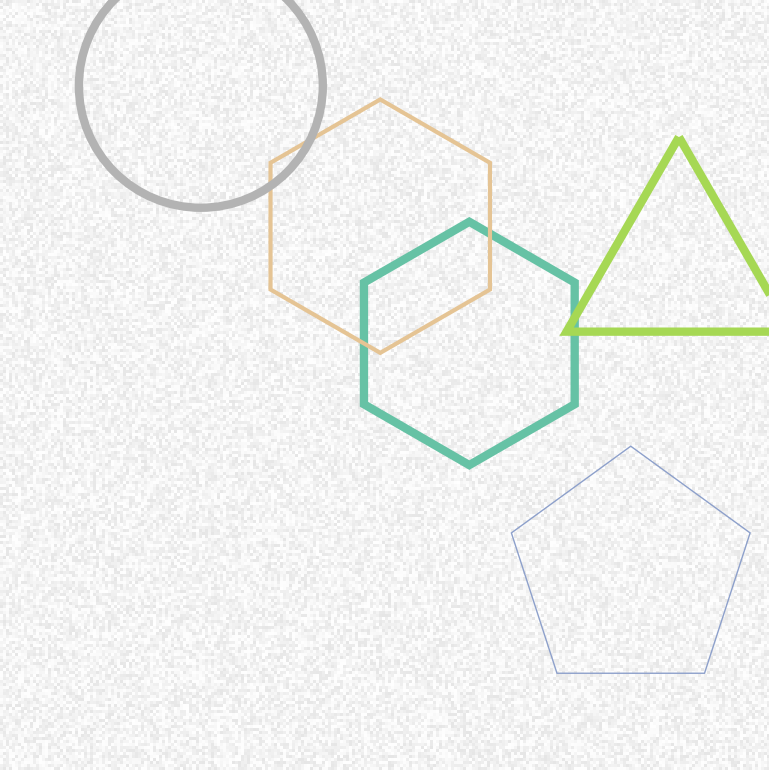[{"shape": "hexagon", "thickness": 3, "radius": 0.79, "center": [0.61, 0.554]}, {"shape": "pentagon", "thickness": 0.5, "radius": 0.82, "center": [0.819, 0.258]}, {"shape": "triangle", "thickness": 3, "radius": 0.84, "center": [0.882, 0.654]}, {"shape": "hexagon", "thickness": 1.5, "radius": 0.82, "center": [0.494, 0.706]}, {"shape": "circle", "thickness": 3, "radius": 0.79, "center": [0.261, 0.889]}]